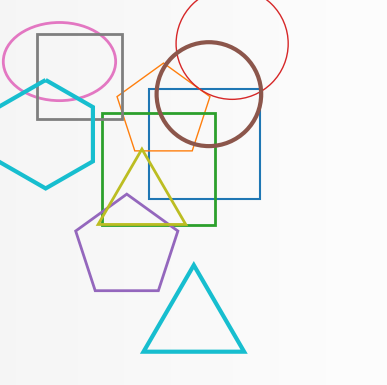[{"shape": "square", "thickness": 1.5, "radius": 0.72, "center": [0.528, 0.625]}, {"shape": "pentagon", "thickness": 1, "radius": 0.63, "center": [0.422, 0.71]}, {"shape": "square", "thickness": 2, "radius": 0.73, "center": [0.408, 0.561]}, {"shape": "circle", "thickness": 1, "radius": 0.72, "center": [0.599, 0.887]}, {"shape": "pentagon", "thickness": 2, "radius": 0.69, "center": [0.327, 0.357]}, {"shape": "circle", "thickness": 3, "radius": 0.67, "center": [0.539, 0.755]}, {"shape": "oval", "thickness": 2, "radius": 0.72, "center": [0.153, 0.84]}, {"shape": "square", "thickness": 2, "radius": 0.55, "center": [0.205, 0.801]}, {"shape": "triangle", "thickness": 2, "radius": 0.65, "center": [0.366, 0.482]}, {"shape": "triangle", "thickness": 3, "radius": 0.75, "center": [0.5, 0.161]}, {"shape": "hexagon", "thickness": 3, "radius": 0.7, "center": [0.118, 0.651]}]